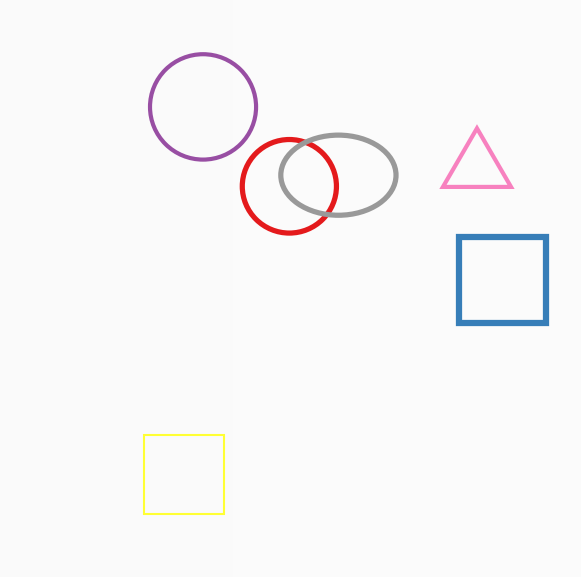[{"shape": "circle", "thickness": 2.5, "radius": 0.4, "center": [0.498, 0.677]}, {"shape": "square", "thickness": 3, "radius": 0.37, "center": [0.864, 0.514]}, {"shape": "circle", "thickness": 2, "radius": 0.46, "center": [0.349, 0.814]}, {"shape": "square", "thickness": 1, "radius": 0.34, "center": [0.316, 0.177]}, {"shape": "triangle", "thickness": 2, "radius": 0.34, "center": [0.821, 0.709]}, {"shape": "oval", "thickness": 2.5, "radius": 0.5, "center": [0.582, 0.696]}]